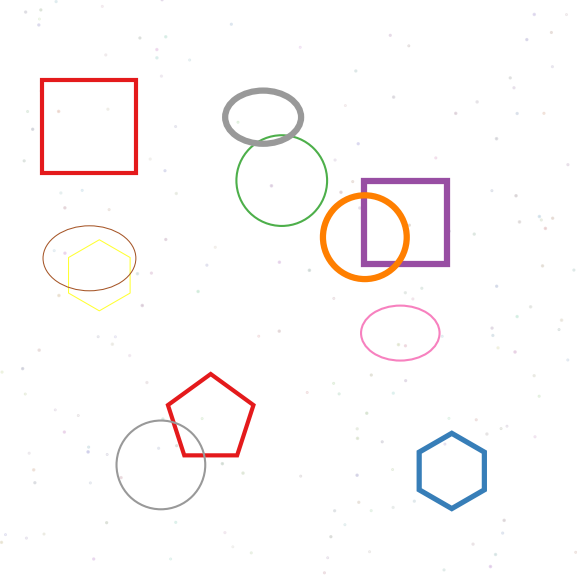[{"shape": "pentagon", "thickness": 2, "radius": 0.39, "center": [0.365, 0.274]}, {"shape": "square", "thickness": 2, "radius": 0.41, "center": [0.154, 0.78]}, {"shape": "hexagon", "thickness": 2.5, "radius": 0.33, "center": [0.782, 0.184]}, {"shape": "circle", "thickness": 1, "radius": 0.39, "center": [0.488, 0.686]}, {"shape": "square", "thickness": 3, "radius": 0.36, "center": [0.702, 0.614]}, {"shape": "circle", "thickness": 3, "radius": 0.36, "center": [0.632, 0.588]}, {"shape": "hexagon", "thickness": 0.5, "radius": 0.31, "center": [0.172, 0.522]}, {"shape": "oval", "thickness": 0.5, "radius": 0.4, "center": [0.155, 0.552]}, {"shape": "oval", "thickness": 1, "radius": 0.34, "center": [0.693, 0.422]}, {"shape": "circle", "thickness": 1, "radius": 0.38, "center": [0.279, 0.194]}, {"shape": "oval", "thickness": 3, "radius": 0.33, "center": [0.456, 0.796]}]